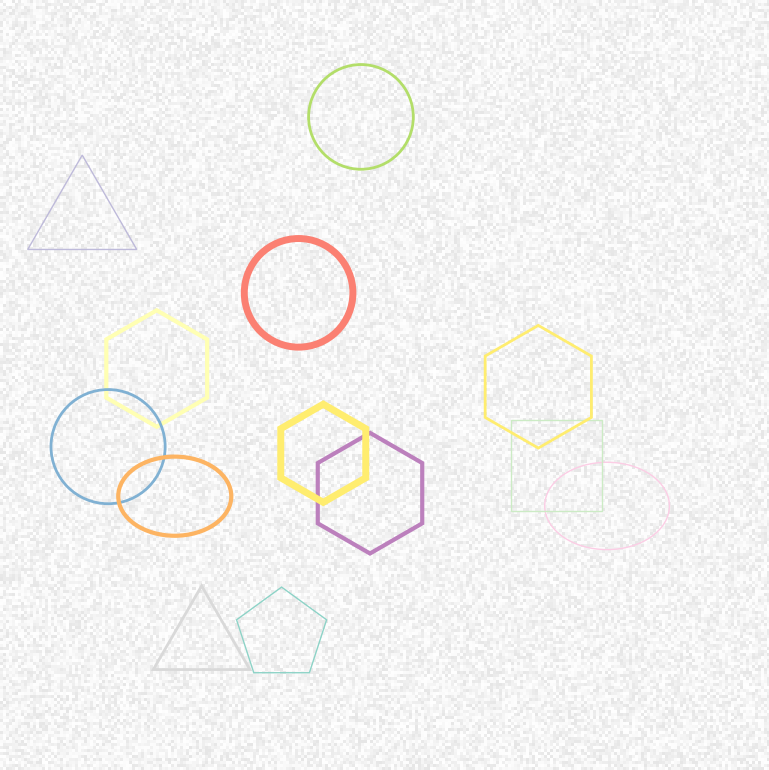[{"shape": "pentagon", "thickness": 0.5, "radius": 0.31, "center": [0.366, 0.176]}, {"shape": "hexagon", "thickness": 1.5, "radius": 0.38, "center": [0.204, 0.521]}, {"shape": "triangle", "thickness": 0.5, "radius": 0.41, "center": [0.107, 0.717]}, {"shape": "circle", "thickness": 2.5, "radius": 0.35, "center": [0.388, 0.62]}, {"shape": "circle", "thickness": 1, "radius": 0.37, "center": [0.14, 0.42]}, {"shape": "oval", "thickness": 1.5, "radius": 0.37, "center": [0.227, 0.356]}, {"shape": "circle", "thickness": 1, "radius": 0.34, "center": [0.469, 0.848]}, {"shape": "oval", "thickness": 0.5, "radius": 0.41, "center": [0.788, 0.343]}, {"shape": "triangle", "thickness": 1, "radius": 0.36, "center": [0.262, 0.167]}, {"shape": "hexagon", "thickness": 1.5, "radius": 0.39, "center": [0.481, 0.359]}, {"shape": "square", "thickness": 0.5, "radius": 0.29, "center": [0.722, 0.396]}, {"shape": "hexagon", "thickness": 2.5, "radius": 0.32, "center": [0.42, 0.411]}, {"shape": "hexagon", "thickness": 1, "radius": 0.4, "center": [0.699, 0.498]}]